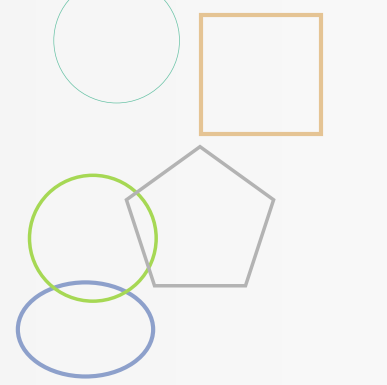[{"shape": "circle", "thickness": 0.5, "radius": 0.81, "center": [0.301, 0.895]}, {"shape": "oval", "thickness": 3, "radius": 0.87, "center": [0.221, 0.144]}, {"shape": "circle", "thickness": 2.5, "radius": 0.82, "center": [0.24, 0.381]}, {"shape": "square", "thickness": 3, "radius": 0.77, "center": [0.674, 0.806]}, {"shape": "pentagon", "thickness": 2.5, "radius": 1.0, "center": [0.516, 0.419]}]